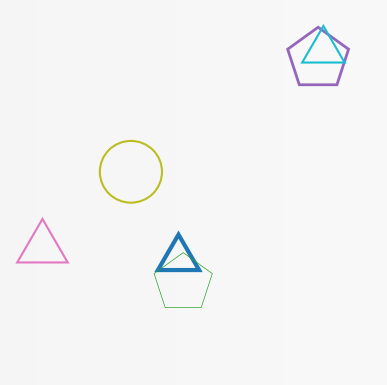[{"shape": "triangle", "thickness": 3, "radius": 0.31, "center": [0.461, 0.329]}, {"shape": "pentagon", "thickness": 0.5, "radius": 0.39, "center": [0.473, 0.265]}, {"shape": "pentagon", "thickness": 2, "radius": 0.41, "center": [0.821, 0.847]}, {"shape": "triangle", "thickness": 1.5, "radius": 0.38, "center": [0.11, 0.356]}, {"shape": "circle", "thickness": 1.5, "radius": 0.4, "center": [0.338, 0.554]}, {"shape": "triangle", "thickness": 1.5, "radius": 0.32, "center": [0.835, 0.869]}]